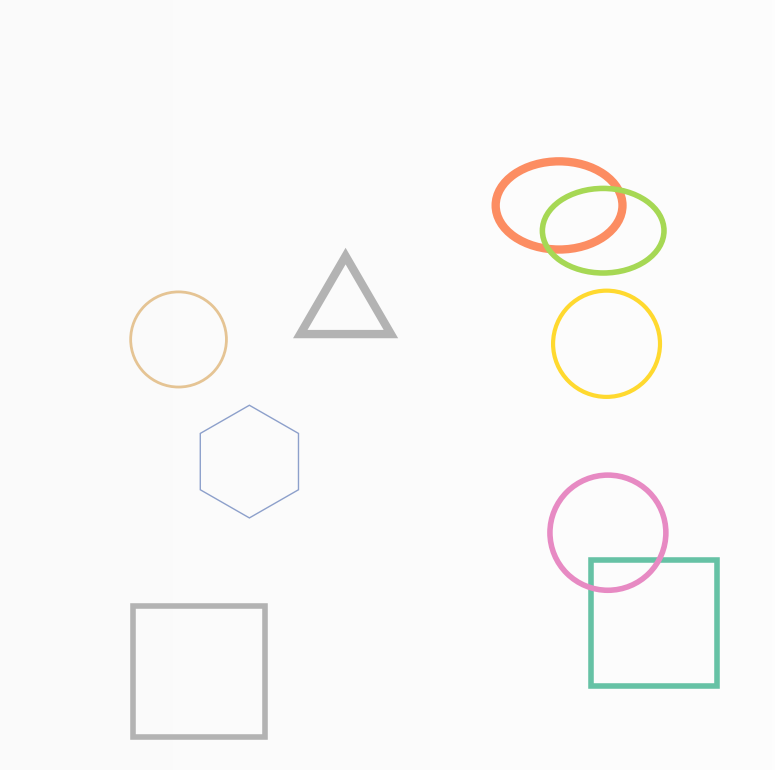[{"shape": "square", "thickness": 2, "radius": 0.41, "center": [0.844, 0.191]}, {"shape": "oval", "thickness": 3, "radius": 0.41, "center": [0.721, 0.733]}, {"shape": "hexagon", "thickness": 0.5, "radius": 0.37, "center": [0.322, 0.401]}, {"shape": "circle", "thickness": 2, "radius": 0.37, "center": [0.784, 0.308]}, {"shape": "oval", "thickness": 2, "radius": 0.39, "center": [0.778, 0.7]}, {"shape": "circle", "thickness": 1.5, "radius": 0.34, "center": [0.783, 0.554]}, {"shape": "circle", "thickness": 1, "radius": 0.31, "center": [0.23, 0.559]}, {"shape": "triangle", "thickness": 3, "radius": 0.34, "center": [0.446, 0.6]}, {"shape": "square", "thickness": 2, "radius": 0.43, "center": [0.256, 0.128]}]